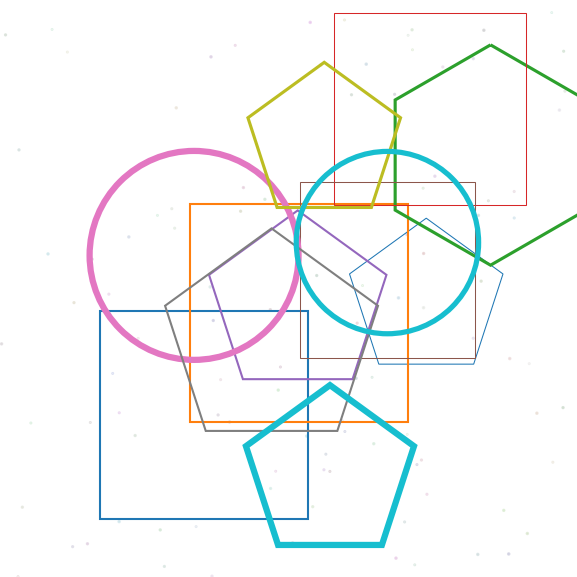[{"shape": "square", "thickness": 1, "radius": 0.9, "center": [0.354, 0.281]}, {"shape": "pentagon", "thickness": 0.5, "radius": 0.7, "center": [0.738, 0.482]}, {"shape": "square", "thickness": 1, "radius": 0.94, "center": [0.518, 0.457]}, {"shape": "hexagon", "thickness": 1.5, "radius": 0.95, "center": [0.849, 0.731]}, {"shape": "square", "thickness": 0.5, "radius": 0.83, "center": [0.745, 0.81]}, {"shape": "pentagon", "thickness": 1, "radius": 0.81, "center": [0.516, 0.473]}, {"shape": "square", "thickness": 0.5, "radius": 0.76, "center": [0.671, 0.532]}, {"shape": "circle", "thickness": 3, "radius": 0.9, "center": [0.336, 0.557]}, {"shape": "pentagon", "thickness": 1, "radius": 0.97, "center": [0.47, 0.41]}, {"shape": "pentagon", "thickness": 1.5, "radius": 0.69, "center": [0.561, 0.752]}, {"shape": "pentagon", "thickness": 3, "radius": 0.76, "center": [0.571, 0.179]}, {"shape": "circle", "thickness": 2.5, "radius": 0.79, "center": [0.671, 0.579]}]